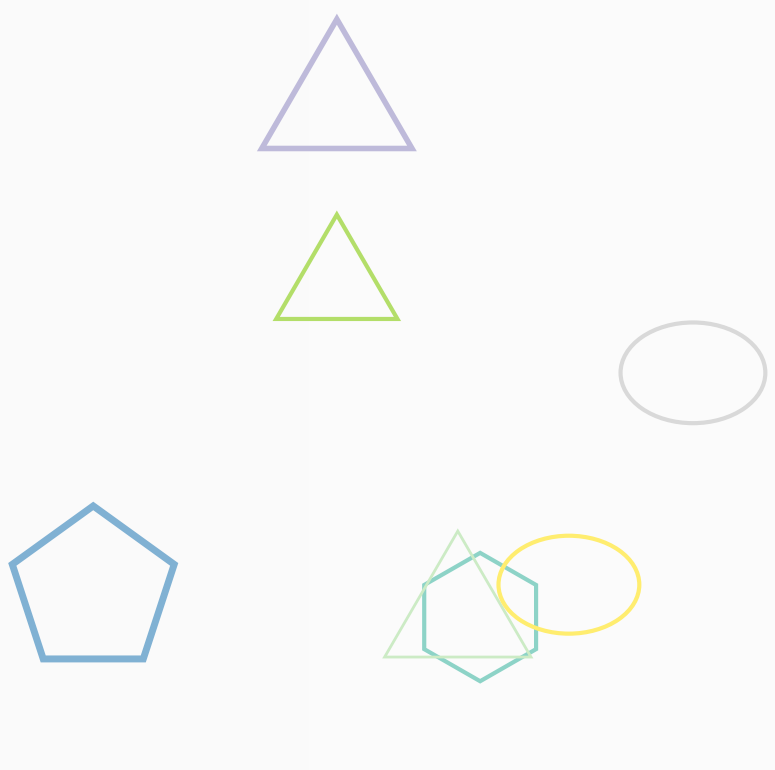[{"shape": "hexagon", "thickness": 1.5, "radius": 0.42, "center": [0.62, 0.199]}, {"shape": "triangle", "thickness": 2, "radius": 0.56, "center": [0.435, 0.863]}, {"shape": "pentagon", "thickness": 2.5, "radius": 0.55, "center": [0.12, 0.233]}, {"shape": "triangle", "thickness": 1.5, "radius": 0.45, "center": [0.435, 0.631]}, {"shape": "oval", "thickness": 1.5, "radius": 0.47, "center": [0.894, 0.516]}, {"shape": "triangle", "thickness": 1, "radius": 0.55, "center": [0.591, 0.201]}, {"shape": "oval", "thickness": 1.5, "radius": 0.45, "center": [0.734, 0.241]}]